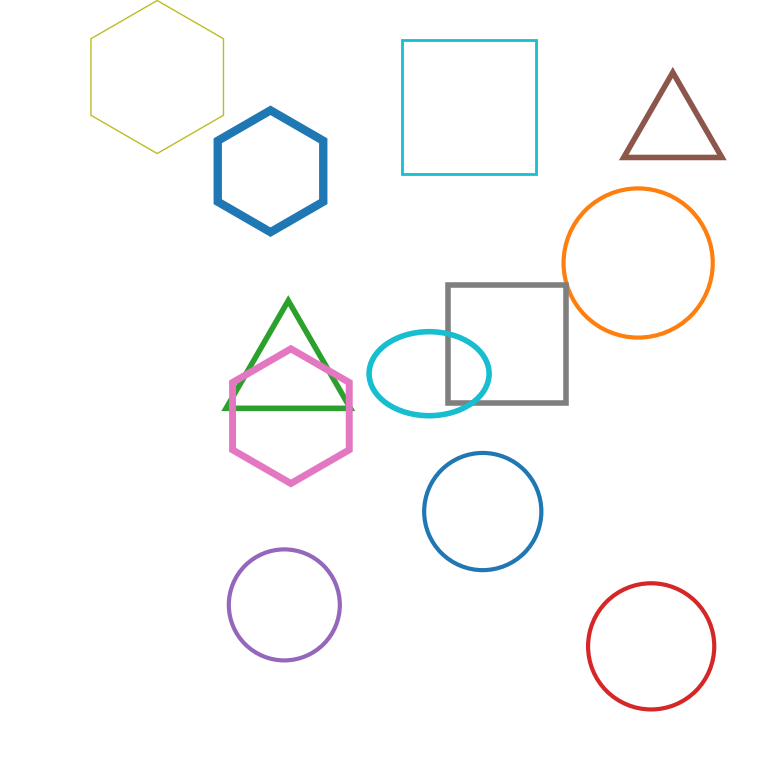[{"shape": "hexagon", "thickness": 3, "radius": 0.4, "center": [0.351, 0.778]}, {"shape": "circle", "thickness": 1.5, "radius": 0.38, "center": [0.627, 0.336]}, {"shape": "circle", "thickness": 1.5, "radius": 0.48, "center": [0.829, 0.658]}, {"shape": "triangle", "thickness": 2, "radius": 0.47, "center": [0.374, 0.516]}, {"shape": "circle", "thickness": 1.5, "radius": 0.41, "center": [0.846, 0.161]}, {"shape": "circle", "thickness": 1.5, "radius": 0.36, "center": [0.369, 0.214]}, {"shape": "triangle", "thickness": 2, "radius": 0.37, "center": [0.874, 0.832]}, {"shape": "hexagon", "thickness": 2.5, "radius": 0.44, "center": [0.378, 0.46]}, {"shape": "square", "thickness": 2, "radius": 0.38, "center": [0.659, 0.553]}, {"shape": "hexagon", "thickness": 0.5, "radius": 0.5, "center": [0.204, 0.9]}, {"shape": "oval", "thickness": 2, "radius": 0.39, "center": [0.557, 0.515]}, {"shape": "square", "thickness": 1, "radius": 0.43, "center": [0.609, 0.861]}]